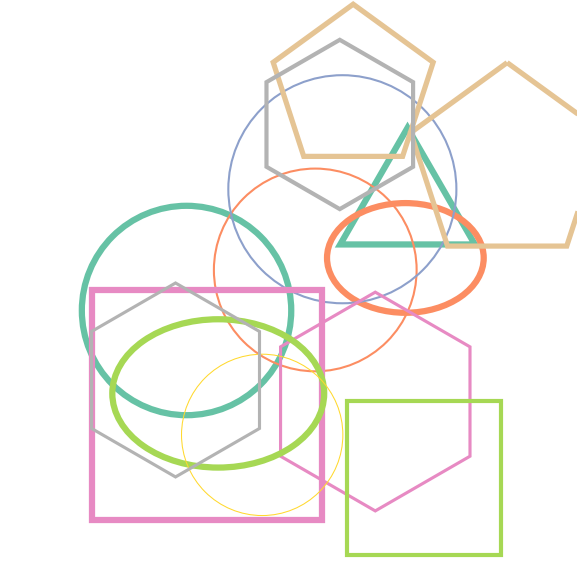[{"shape": "triangle", "thickness": 3, "radius": 0.67, "center": [0.706, 0.643]}, {"shape": "circle", "thickness": 3, "radius": 0.91, "center": [0.323, 0.461]}, {"shape": "oval", "thickness": 3, "radius": 0.68, "center": [0.702, 0.552]}, {"shape": "circle", "thickness": 1, "radius": 0.88, "center": [0.546, 0.532]}, {"shape": "circle", "thickness": 1, "radius": 0.99, "center": [0.593, 0.671]}, {"shape": "hexagon", "thickness": 1.5, "radius": 0.95, "center": [0.65, 0.304]}, {"shape": "square", "thickness": 3, "radius": 1.0, "center": [0.358, 0.298]}, {"shape": "oval", "thickness": 3, "radius": 0.92, "center": [0.378, 0.318]}, {"shape": "square", "thickness": 2, "radius": 0.67, "center": [0.734, 0.172]}, {"shape": "circle", "thickness": 0.5, "radius": 0.7, "center": [0.454, 0.246]}, {"shape": "pentagon", "thickness": 2.5, "radius": 0.73, "center": [0.612, 0.846]}, {"shape": "pentagon", "thickness": 2.5, "radius": 0.88, "center": [0.878, 0.715]}, {"shape": "hexagon", "thickness": 1.5, "radius": 0.84, "center": [0.304, 0.341]}, {"shape": "hexagon", "thickness": 2, "radius": 0.73, "center": [0.588, 0.784]}]